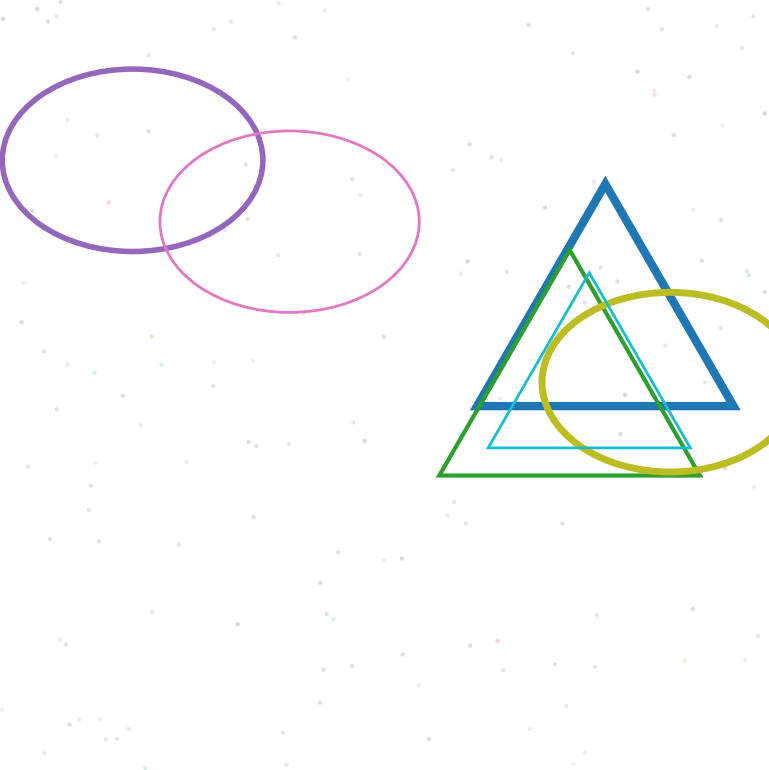[{"shape": "triangle", "thickness": 3, "radius": 0.96, "center": [0.786, 0.569]}, {"shape": "triangle", "thickness": 1.5, "radius": 0.98, "center": [0.74, 0.48]}, {"shape": "oval", "thickness": 2, "radius": 0.85, "center": [0.172, 0.792]}, {"shape": "oval", "thickness": 1, "radius": 0.84, "center": [0.376, 0.712]}, {"shape": "oval", "thickness": 2.5, "radius": 0.83, "center": [0.871, 0.504]}, {"shape": "triangle", "thickness": 1, "radius": 0.76, "center": [0.765, 0.494]}]